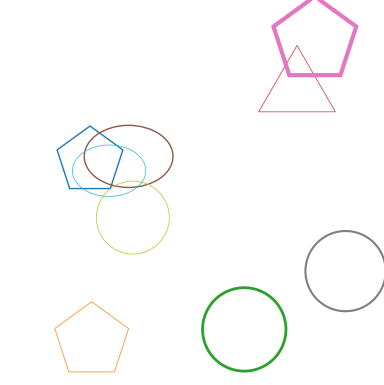[{"shape": "pentagon", "thickness": 1, "radius": 0.45, "center": [0.234, 0.583]}, {"shape": "pentagon", "thickness": 0.5, "radius": 0.5, "center": [0.238, 0.116]}, {"shape": "circle", "thickness": 2, "radius": 0.54, "center": [0.634, 0.144]}, {"shape": "triangle", "thickness": 0.5, "radius": 0.57, "center": [0.772, 0.767]}, {"shape": "oval", "thickness": 1, "radius": 0.58, "center": [0.334, 0.594]}, {"shape": "pentagon", "thickness": 3, "radius": 0.56, "center": [0.818, 0.896]}, {"shape": "circle", "thickness": 1.5, "radius": 0.52, "center": [0.898, 0.296]}, {"shape": "circle", "thickness": 0.5, "radius": 0.47, "center": [0.345, 0.435]}, {"shape": "oval", "thickness": 0.5, "radius": 0.48, "center": [0.283, 0.557]}]